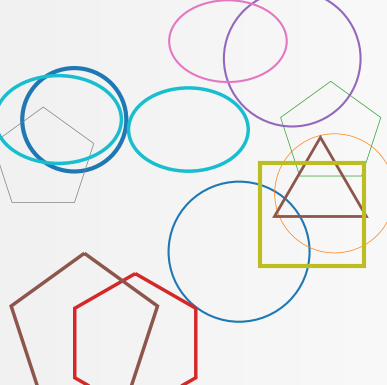[{"shape": "circle", "thickness": 1.5, "radius": 0.91, "center": [0.617, 0.346]}, {"shape": "circle", "thickness": 3, "radius": 0.67, "center": [0.192, 0.689]}, {"shape": "circle", "thickness": 0.5, "radius": 0.77, "center": [0.864, 0.498]}, {"shape": "pentagon", "thickness": 0.5, "radius": 0.68, "center": [0.853, 0.653]}, {"shape": "hexagon", "thickness": 2.5, "radius": 0.9, "center": [0.349, 0.109]}, {"shape": "circle", "thickness": 1.5, "radius": 0.88, "center": [0.754, 0.848]}, {"shape": "triangle", "thickness": 2, "radius": 0.68, "center": [0.827, 0.506]}, {"shape": "pentagon", "thickness": 2.5, "radius": 0.99, "center": [0.218, 0.144]}, {"shape": "oval", "thickness": 1.5, "radius": 0.76, "center": [0.588, 0.893]}, {"shape": "pentagon", "thickness": 0.5, "radius": 0.69, "center": [0.112, 0.585]}, {"shape": "square", "thickness": 3, "radius": 0.67, "center": [0.805, 0.443]}, {"shape": "oval", "thickness": 2.5, "radius": 0.81, "center": [0.15, 0.69]}, {"shape": "oval", "thickness": 2.5, "radius": 0.77, "center": [0.486, 0.664]}]